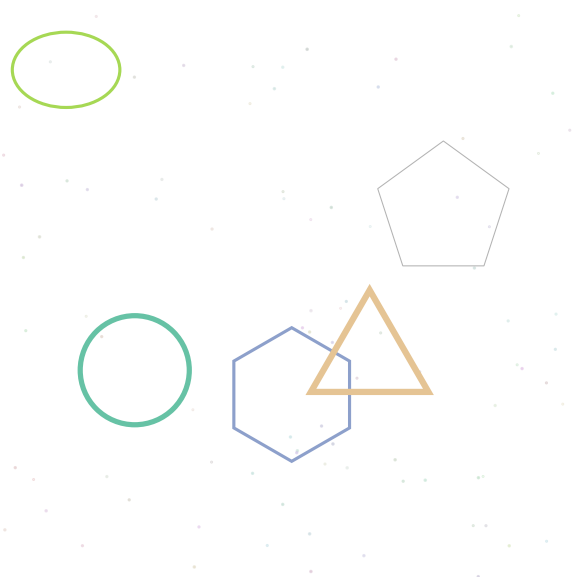[{"shape": "circle", "thickness": 2.5, "radius": 0.47, "center": [0.233, 0.358]}, {"shape": "hexagon", "thickness": 1.5, "radius": 0.58, "center": [0.505, 0.316]}, {"shape": "oval", "thickness": 1.5, "radius": 0.47, "center": [0.114, 0.878]}, {"shape": "triangle", "thickness": 3, "radius": 0.59, "center": [0.64, 0.379]}, {"shape": "pentagon", "thickness": 0.5, "radius": 0.6, "center": [0.768, 0.635]}]